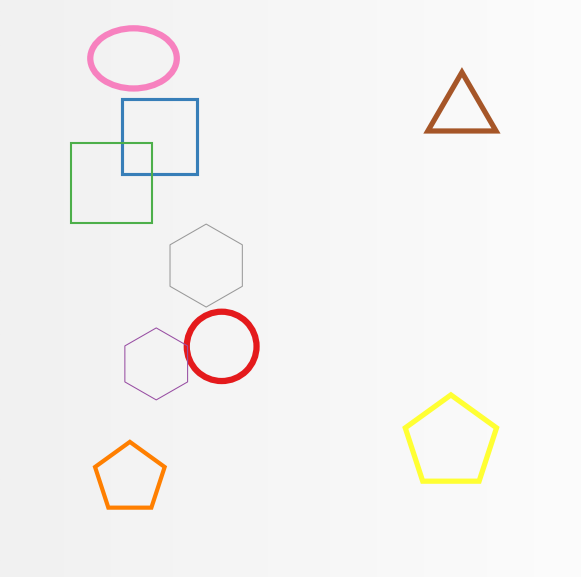[{"shape": "circle", "thickness": 3, "radius": 0.3, "center": [0.381, 0.399]}, {"shape": "square", "thickness": 1.5, "radius": 0.32, "center": [0.274, 0.763]}, {"shape": "square", "thickness": 1, "radius": 0.35, "center": [0.192, 0.682]}, {"shape": "hexagon", "thickness": 0.5, "radius": 0.31, "center": [0.269, 0.369]}, {"shape": "pentagon", "thickness": 2, "radius": 0.31, "center": [0.223, 0.171]}, {"shape": "pentagon", "thickness": 2.5, "radius": 0.41, "center": [0.776, 0.233]}, {"shape": "triangle", "thickness": 2.5, "radius": 0.34, "center": [0.795, 0.806]}, {"shape": "oval", "thickness": 3, "radius": 0.37, "center": [0.23, 0.898]}, {"shape": "hexagon", "thickness": 0.5, "radius": 0.36, "center": [0.355, 0.539]}]